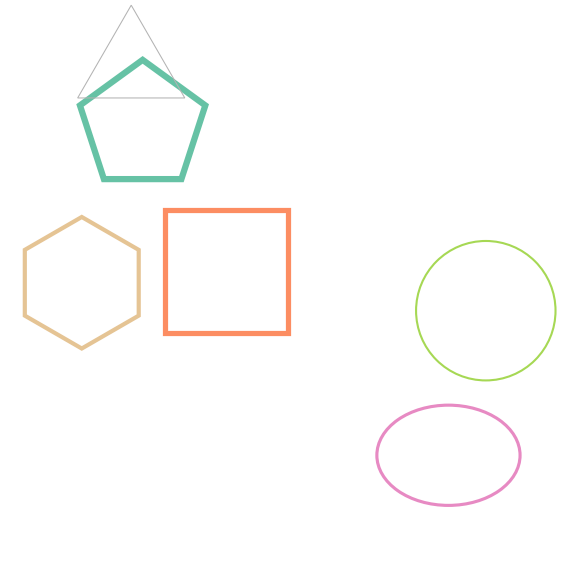[{"shape": "pentagon", "thickness": 3, "radius": 0.57, "center": [0.247, 0.781]}, {"shape": "square", "thickness": 2.5, "radius": 0.53, "center": [0.392, 0.529]}, {"shape": "oval", "thickness": 1.5, "radius": 0.62, "center": [0.777, 0.211]}, {"shape": "circle", "thickness": 1, "radius": 0.6, "center": [0.841, 0.461]}, {"shape": "hexagon", "thickness": 2, "radius": 0.57, "center": [0.142, 0.51]}, {"shape": "triangle", "thickness": 0.5, "radius": 0.54, "center": [0.227, 0.883]}]